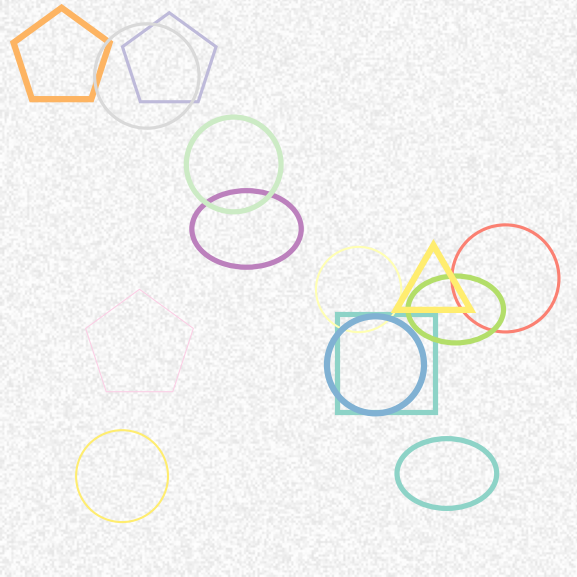[{"shape": "square", "thickness": 2.5, "radius": 0.42, "center": [0.668, 0.371]}, {"shape": "oval", "thickness": 2.5, "radius": 0.43, "center": [0.774, 0.179]}, {"shape": "circle", "thickness": 1, "radius": 0.37, "center": [0.621, 0.498]}, {"shape": "pentagon", "thickness": 1.5, "radius": 0.43, "center": [0.293, 0.892]}, {"shape": "circle", "thickness": 1.5, "radius": 0.46, "center": [0.875, 0.517]}, {"shape": "circle", "thickness": 3, "radius": 0.42, "center": [0.65, 0.367]}, {"shape": "pentagon", "thickness": 3, "radius": 0.44, "center": [0.107, 0.898]}, {"shape": "oval", "thickness": 2.5, "radius": 0.41, "center": [0.789, 0.463]}, {"shape": "pentagon", "thickness": 0.5, "radius": 0.49, "center": [0.242, 0.4]}, {"shape": "circle", "thickness": 1.5, "radius": 0.45, "center": [0.254, 0.868]}, {"shape": "oval", "thickness": 2.5, "radius": 0.47, "center": [0.427, 0.603]}, {"shape": "circle", "thickness": 2.5, "radius": 0.41, "center": [0.405, 0.714]}, {"shape": "circle", "thickness": 1, "radius": 0.4, "center": [0.211, 0.175]}, {"shape": "triangle", "thickness": 3, "radius": 0.37, "center": [0.751, 0.5]}]